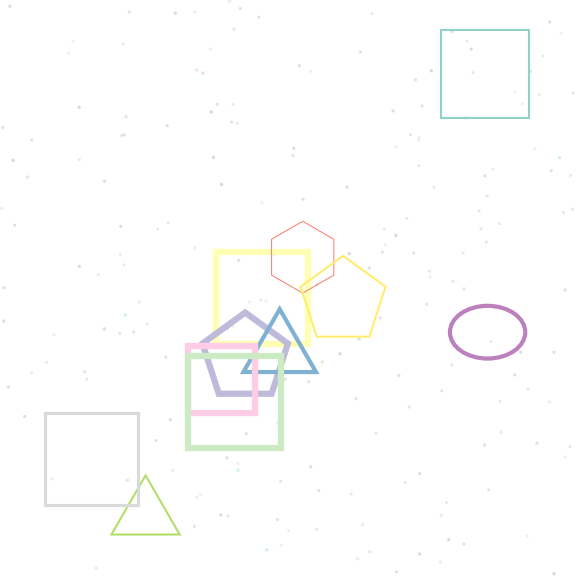[{"shape": "square", "thickness": 1, "radius": 0.38, "center": [0.841, 0.871]}, {"shape": "square", "thickness": 3, "radius": 0.4, "center": [0.454, 0.483]}, {"shape": "pentagon", "thickness": 3, "radius": 0.39, "center": [0.425, 0.38]}, {"shape": "hexagon", "thickness": 0.5, "radius": 0.31, "center": [0.524, 0.554]}, {"shape": "triangle", "thickness": 2, "radius": 0.36, "center": [0.484, 0.391]}, {"shape": "triangle", "thickness": 1, "radius": 0.34, "center": [0.252, 0.108]}, {"shape": "square", "thickness": 3, "radius": 0.29, "center": [0.384, 0.342]}, {"shape": "square", "thickness": 1.5, "radius": 0.4, "center": [0.159, 0.204]}, {"shape": "oval", "thickness": 2, "radius": 0.33, "center": [0.844, 0.424]}, {"shape": "square", "thickness": 3, "radius": 0.4, "center": [0.406, 0.303]}, {"shape": "pentagon", "thickness": 1, "radius": 0.39, "center": [0.594, 0.479]}]